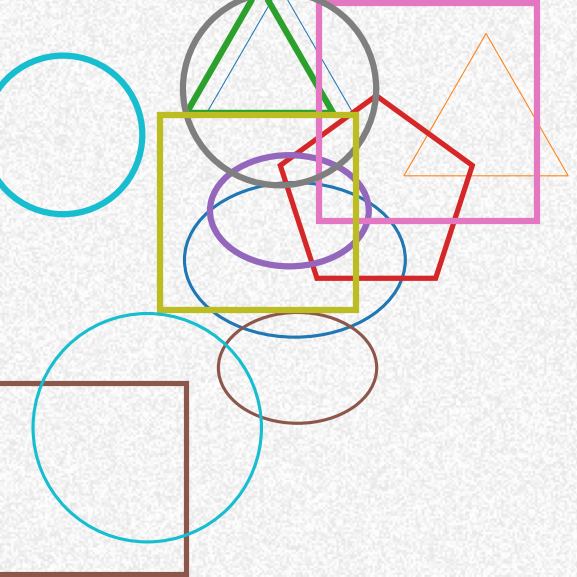[{"shape": "oval", "thickness": 1.5, "radius": 0.96, "center": [0.511, 0.549]}, {"shape": "triangle", "thickness": 0.5, "radius": 0.74, "center": [0.485, 0.874]}, {"shape": "triangle", "thickness": 0.5, "radius": 0.82, "center": [0.842, 0.777]}, {"shape": "triangle", "thickness": 3, "radius": 0.73, "center": [0.45, 0.877]}, {"shape": "pentagon", "thickness": 2.5, "radius": 0.87, "center": [0.652, 0.659]}, {"shape": "oval", "thickness": 3, "radius": 0.69, "center": [0.501, 0.634]}, {"shape": "oval", "thickness": 1.5, "radius": 0.69, "center": [0.515, 0.362]}, {"shape": "square", "thickness": 2.5, "radius": 0.83, "center": [0.158, 0.17]}, {"shape": "square", "thickness": 3, "radius": 0.95, "center": [0.741, 0.805]}, {"shape": "circle", "thickness": 3, "radius": 0.84, "center": [0.484, 0.846]}, {"shape": "square", "thickness": 3, "radius": 0.85, "center": [0.447, 0.631]}, {"shape": "circle", "thickness": 3, "radius": 0.69, "center": [0.109, 0.766]}, {"shape": "circle", "thickness": 1.5, "radius": 0.99, "center": [0.255, 0.258]}]